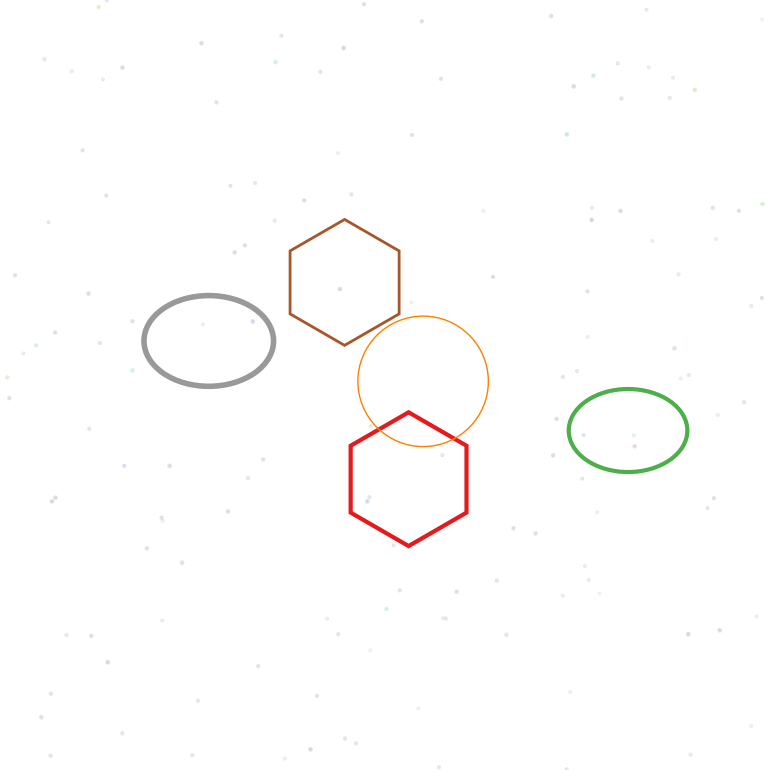[{"shape": "hexagon", "thickness": 1.5, "radius": 0.43, "center": [0.531, 0.378]}, {"shape": "oval", "thickness": 1.5, "radius": 0.39, "center": [0.816, 0.441]}, {"shape": "circle", "thickness": 0.5, "radius": 0.42, "center": [0.549, 0.505]}, {"shape": "hexagon", "thickness": 1, "radius": 0.41, "center": [0.448, 0.633]}, {"shape": "oval", "thickness": 2, "radius": 0.42, "center": [0.271, 0.557]}]